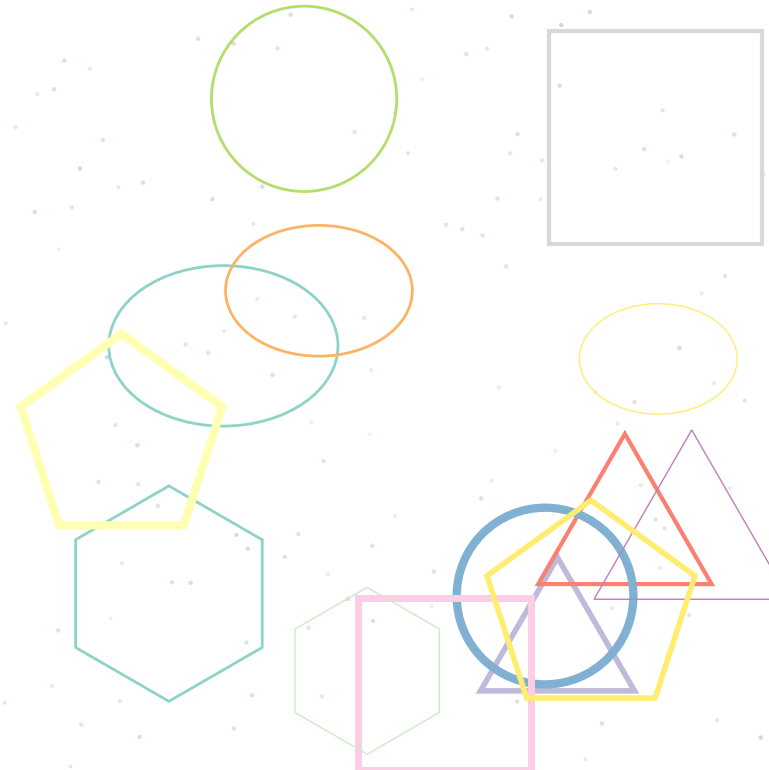[{"shape": "oval", "thickness": 1, "radius": 0.74, "center": [0.29, 0.551]}, {"shape": "hexagon", "thickness": 1, "radius": 0.7, "center": [0.219, 0.229]}, {"shape": "pentagon", "thickness": 3, "radius": 0.69, "center": [0.158, 0.429]}, {"shape": "triangle", "thickness": 2, "radius": 0.58, "center": [0.724, 0.161]}, {"shape": "triangle", "thickness": 1.5, "radius": 0.65, "center": [0.812, 0.306]}, {"shape": "circle", "thickness": 3, "radius": 0.57, "center": [0.708, 0.226]}, {"shape": "oval", "thickness": 1, "radius": 0.61, "center": [0.414, 0.622]}, {"shape": "circle", "thickness": 1, "radius": 0.6, "center": [0.395, 0.872]}, {"shape": "square", "thickness": 2.5, "radius": 0.56, "center": [0.577, 0.112]}, {"shape": "square", "thickness": 1.5, "radius": 0.69, "center": [0.851, 0.821]}, {"shape": "triangle", "thickness": 0.5, "radius": 0.73, "center": [0.898, 0.295]}, {"shape": "hexagon", "thickness": 0.5, "radius": 0.54, "center": [0.477, 0.129]}, {"shape": "oval", "thickness": 0.5, "radius": 0.51, "center": [0.855, 0.534]}, {"shape": "pentagon", "thickness": 2, "radius": 0.71, "center": [0.767, 0.208]}]